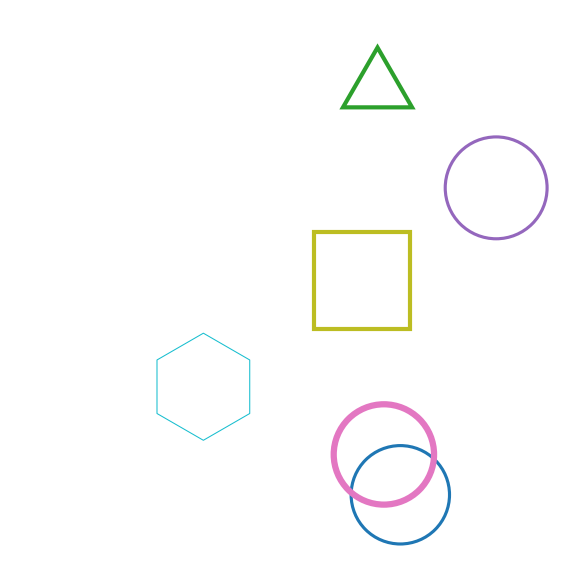[{"shape": "circle", "thickness": 1.5, "radius": 0.43, "center": [0.693, 0.142]}, {"shape": "triangle", "thickness": 2, "radius": 0.35, "center": [0.654, 0.848]}, {"shape": "circle", "thickness": 1.5, "radius": 0.44, "center": [0.859, 0.674]}, {"shape": "circle", "thickness": 3, "radius": 0.43, "center": [0.665, 0.212]}, {"shape": "square", "thickness": 2, "radius": 0.42, "center": [0.627, 0.514]}, {"shape": "hexagon", "thickness": 0.5, "radius": 0.46, "center": [0.352, 0.329]}]